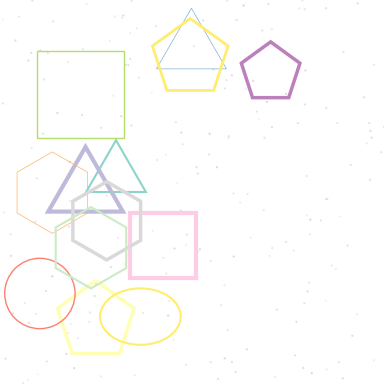[{"shape": "triangle", "thickness": 1.5, "radius": 0.45, "center": [0.301, 0.546]}, {"shape": "pentagon", "thickness": 2.5, "radius": 0.52, "center": [0.249, 0.167]}, {"shape": "triangle", "thickness": 3, "radius": 0.56, "center": [0.222, 0.506]}, {"shape": "circle", "thickness": 1, "radius": 0.46, "center": [0.104, 0.238]}, {"shape": "triangle", "thickness": 0.5, "radius": 0.52, "center": [0.497, 0.874]}, {"shape": "hexagon", "thickness": 0.5, "radius": 0.53, "center": [0.136, 0.5]}, {"shape": "square", "thickness": 1, "radius": 0.57, "center": [0.21, 0.755]}, {"shape": "square", "thickness": 3, "radius": 0.43, "center": [0.423, 0.362]}, {"shape": "hexagon", "thickness": 2.5, "radius": 0.51, "center": [0.277, 0.427]}, {"shape": "pentagon", "thickness": 2.5, "radius": 0.4, "center": [0.703, 0.811]}, {"shape": "hexagon", "thickness": 1.5, "radius": 0.53, "center": [0.236, 0.357]}, {"shape": "oval", "thickness": 1.5, "radius": 0.52, "center": [0.365, 0.178]}, {"shape": "pentagon", "thickness": 2, "radius": 0.52, "center": [0.494, 0.849]}]